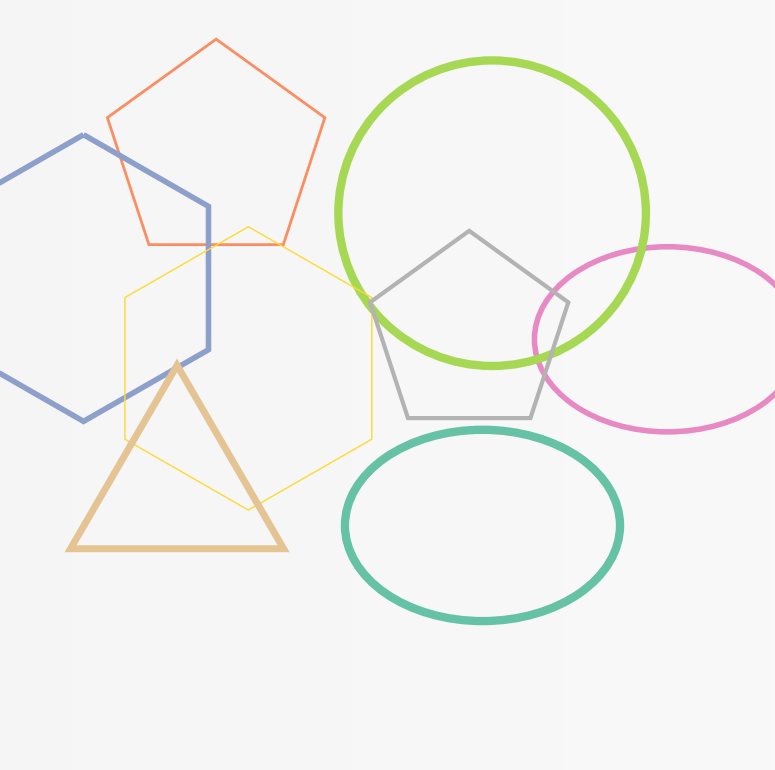[{"shape": "oval", "thickness": 3, "radius": 0.89, "center": [0.623, 0.318]}, {"shape": "pentagon", "thickness": 1, "radius": 0.74, "center": [0.279, 0.802]}, {"shape": "hexagon", "thickness": 2, "radius": 0.93, "center": [0.108, 0.639]}, {"shape": "oval", "thickness": 2, "radius": 0.86, "center": [0.861, 0.559]}, {"shape": "circle", "thickness": 3, "radius": 0.99, "center": [0.635, 0.723]}, {"shape": "hexagon", "thickness": 0.5, "radius": 0.92, "center": [0.32, 0.522]}, {"shape": "triangle", "thickness": 2.5, "radius": 0.79, "center": [0.228, 0.367]}, {"shape": "pentagon", "thickness": 1.5, "radius": 0.67, "center": [0.605, 0.566]}]